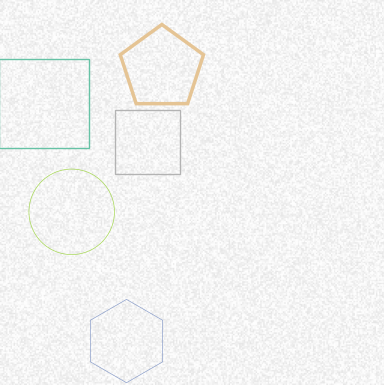[{"shape": "square", "thickness": 1, "radius": 0.58, "center": [0.114, 0.731]}, {"shape": "hexagon", "thickness": 0.5, "radius": 0.54, "center": [0.329, 0.114]}, {"shape": "circle", "thickness": 0.5, "radius": 0.56, "center": [0.186, 0.45]}, {"shape": "pentagon", "thickness": 2.5, "radius": 0.57, "center": [0.42, 0.823]}, {"shape": "square", "thickness": 1, "radius": 0.42, "center": [0.383, 0.631]}]